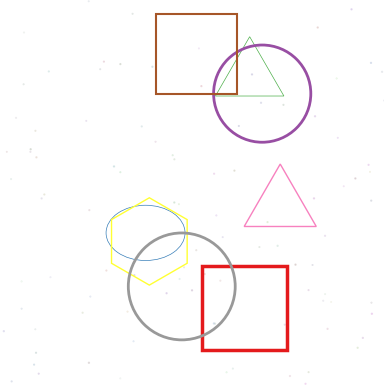[{"shape": "square", "thickness": 2.5, "radius": 0.55, "center": [0.635, 0.2]}, {"shape": "oval", "thickness": 0.5, "radius": 0.51, "center": [0.378, 0.395]}, {"shape": "triangle", "thickness": 0.5, "radius": 0.51, "center": [0.648, 0.802]}, {"shape": "circle", "thickness": 2, "radius": 0.63, "center": [0.681, 0.757]}, {"shape": "hexagon", "thickness": 1, "radius": 0.57, "center": [0.388, 0.373]}, {"shape": "square", "thickness": 1.5, "radius": 0.52, "center": [0.511, 0.859]}, {"shape": "triangle", "thickness": 1, "radius": 0.54, "center": [0.728, 0.466]}, {"shape": "circle", "thickness": 2, "radius": 0.69, "center": [0.472, 0.256]}]